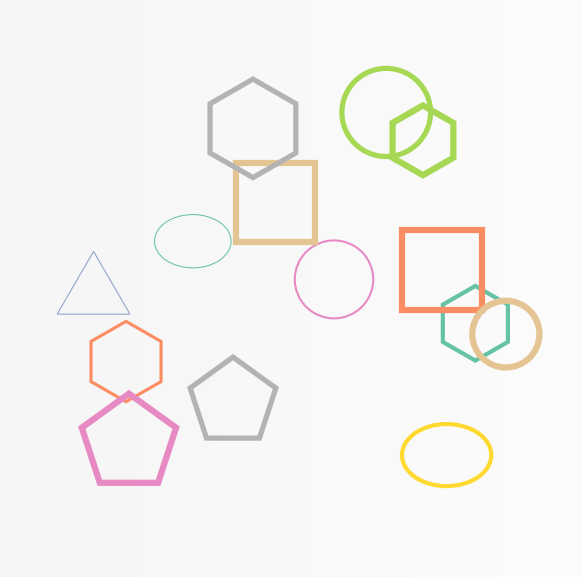[{"shape": "hexagon", "thickness": 2, "radius": 0.32, "center": [0.818, 0.439]}, {"shape": "oval", "thickness": 0.5, "radius": 0.33, "center": [0.332, 0.581]}, {"shape": "hexagon", "thickness": 1.5, "radius": 0.35, "center": [0.217, 0.373]}, {"shape": "square", "thickness": 3, "radius": 0.34, "center": [0.761, 0.532]}, {"shape": "triangle", "thickness": 0.5, "radius": 0.36, "center": [0.161, 0.491]}, {"shape": "circle", "thickness": 1, "radius": 0.34, "center": [0.575, 0.515]}, {"shape": "pentagon", "thickness": 3, "radius": 0.43, "center": [0.222, 0.232]}, {"shape": "circle", "thickness": 2.5, "radius": 0.38, "center": [0.664, 0.804]}, {"shape": "hexagon", "thickness": 3, "radius": 0.3, "center": [0.728, 0.756]}, {"shape": "oval", "thickness": 2, "radius": 0.38, "center": [0.768, 0.211]}, {"shape": "circle", "thickness": 3, "radius": 0.29, "center": [0.87, 0.421]}, {"shape": "square", "thickness": 3, "radius": 0.34, "center": [0.474, 0.648]}, {"shape": "pentagon", "thickness": 2.5, "radius": 0.39, "center": [0.401, 0.303]}, {"shape": "hexagon", "thickness": 2.5, "radius": 0.43, "center": [0.435, 0.777]}]